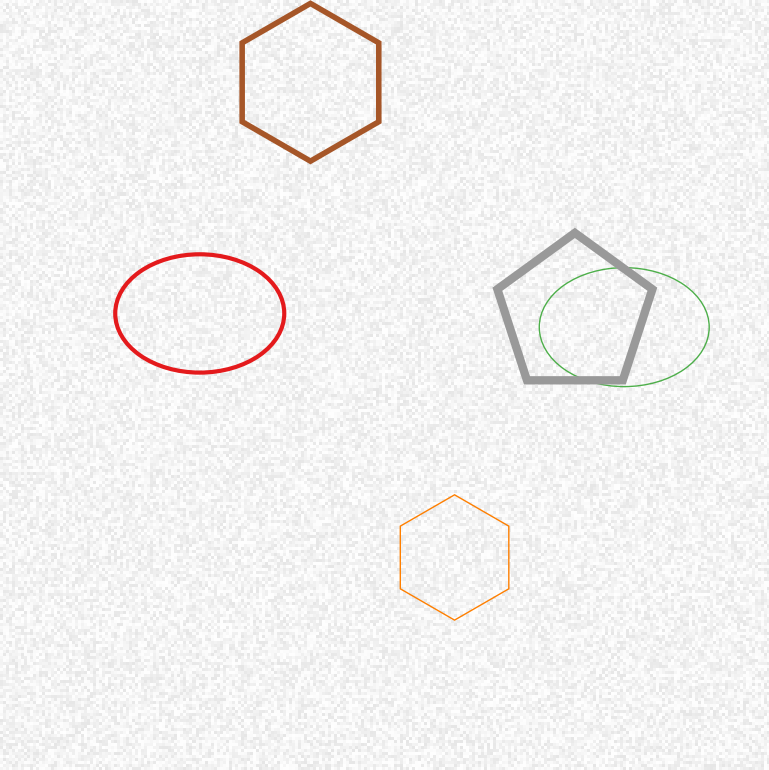[{"shape": "oval", "thickness": 1.5, "radius": 0.55, "center": [0.259, 0.593]}, {"shape": "oval", "thickness": 0.5, "radius": 0.55, "center": [0.811, 0.575]}, {"shape": "hexagon", "thickness": 0.5, "radius": 0.41, "center": [0.59, 0.276]}, {"shape": "hexagon", "thickness": 2, "radius": 0.51, "center": [0.403, 0.893]}, {"shape": "pentagon", "thickness": 3, "radius": 0.53, "center": [0.747, 0.592]}]